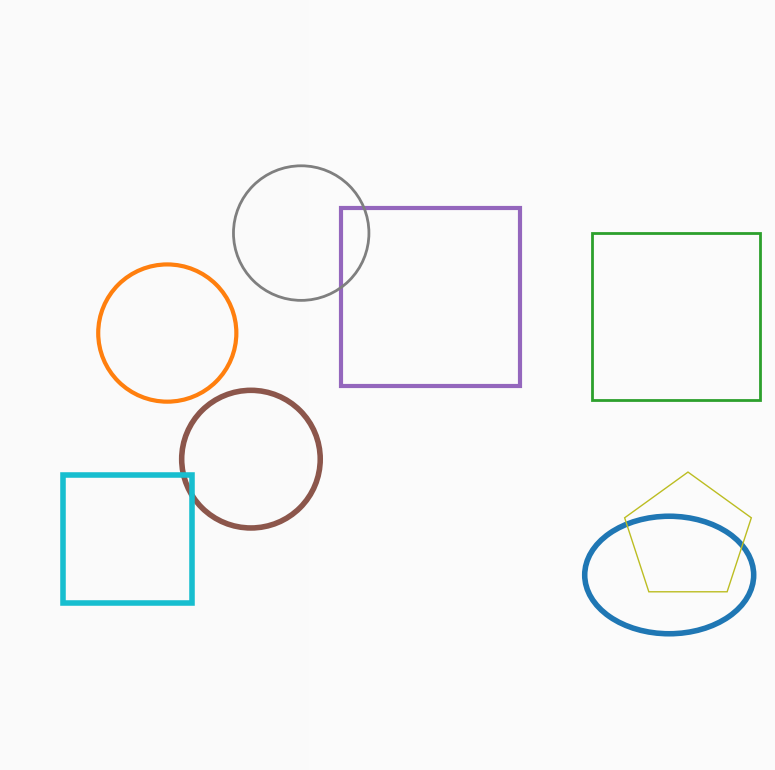[{"shape": "oval", "thickness": 2, "radius": 0.55, "center": [0.863, 0.253]}, {"shape": "circle", "thickness": 1.5, "radius": 0.45, "center": [0.216, 0.567]}, {"shape": "square", "thickness": 1, "radius": 0.54, "center": [0.872, 0.589]}, {"shape": "square", "thickness": 1.5, "radius": 0.58, "center": [0.555, 0.614]}, {"shape": "circle", "thickness": 2, "radius": 0.45, "center": [0.324, 0.404]}, {"shape": "circle", "thickness": 1, "radius": 0.44, "center": [0.389, 0.697]}, {"shape": "pentagon", "thickness": 0.5, "radius": 0.43, "center": [0.888, 0.301]}, {"shape": "square", "thickness": 2, "radius": 0.42, "center": [0.164, 0.3]}]